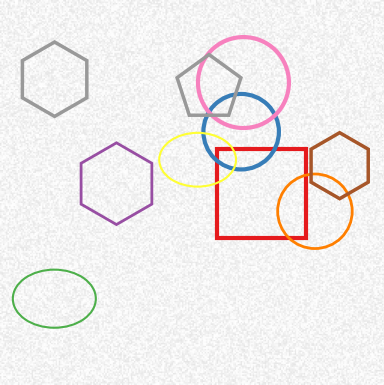[{"shape": "square", "thickness": 3, "radius": 0.58, "center": [0.68, 0.498]}, {"shape": "circle", "thickness": 3, "radius": 0.49, "center": [0.626, 0.658]}, {"shape": "oval", "thickness": 1.5, "radius": 0.54, "center": [0.141, 0.224]}, {"shape": "hexagon", "thickness": 2, "radius": 0.53, "center": [0.303, 0.523]}, {"shape": "circle", "thickness": 2, "radius": 0.48, "center": [0.818, 0.451]}, {"shape": "oval", "thickness": 1.5, "radius": 0.5, "center": [0.513, 0.585]}, {"shape": "hexagon", "thickness": 2.5, "radius": 0.43, "center": [0.882, 0.57]}, {"shape": "circle", "thickness": 3, "radius": 0.59, "center": [0.632, 0.786]}, {"shape": "pentagon", "thickness": 2.5, "radius": 0.44, "center": [0.543, 0.771]}, {"shape": "hexagon", "thickness": 2.5, "radius": 0.48, "center": [0.142, 0.794]}]